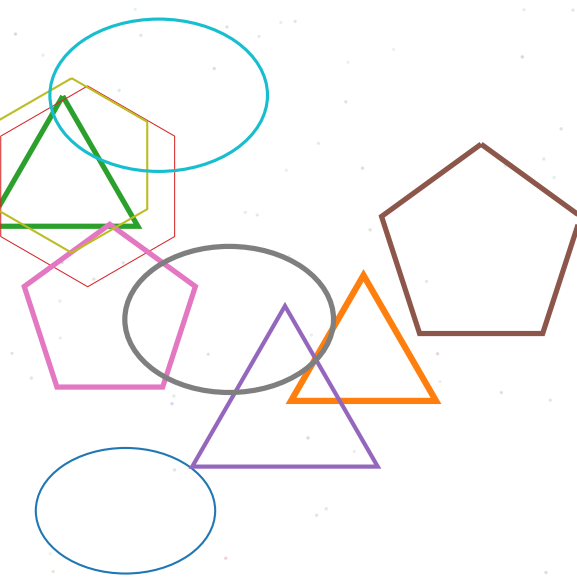[{"shape": "oval", "thickness": 1, "radius": 0.78, "center": [0.217, 0.115]}, {"shape": "triangle", "thickness": 3, "radius": 0.73, "center": [0.629, 0.377]}, {"shape": "triangle", "thickness": 2.5, "radius": 0.75, "center": [0.109, 0.682]}, {"shape": "hexagon", "thickness": 0.5, "radius": 0.87, "center": [0.152, 0.676]}, {"shape": "triangle", "thickness": 2, "radius": 0.93, "center": [0.493, 0.284]}, {"shape": "pentagon", "thickness": 2.5, "radius": 0.91, "center": [0.833, 0.568]}, {"shape": "pentagon", "thickness": 2.5, "radius": 0.78, "center": [0.19, 0.455]}, {"shape": "oval", "thickness": 2.5, "radius": 0.9, "center": [0.397, 0.446]}, {"shape": "hexagon", "thickness": 1, "radius": 0.76, "center": [0.124, 0.713]}, {"shape": "oval", "thickness": 1.5, "radius": 0.94, "center": [0.275, 0.834]}]